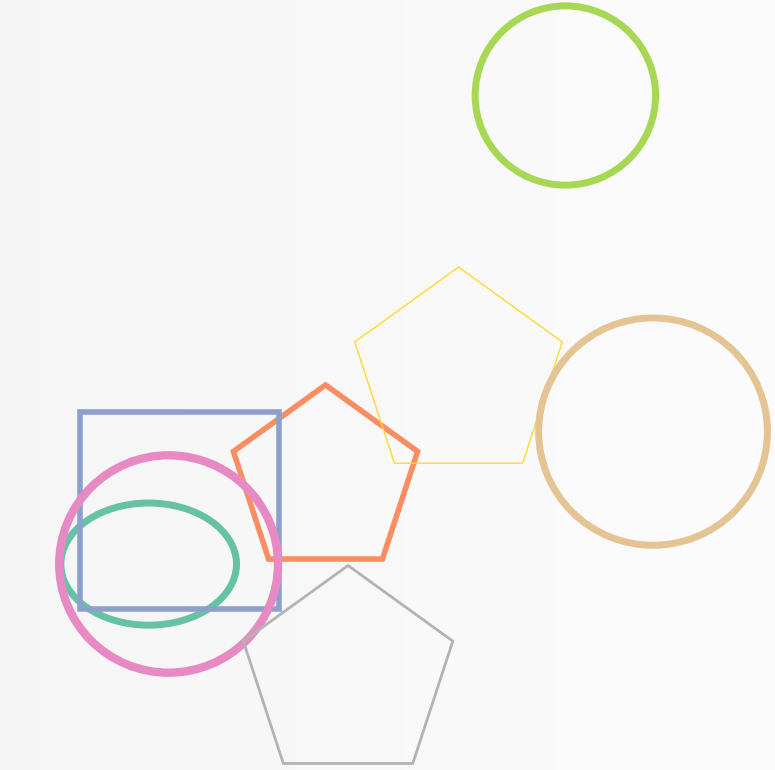[{"shape": "oval", "thickness": 2.5, "radius": 0.57, "center": [0.192, 0.267]}, {"shape": "pentagon", "thickness": 2, "radius": 0.62, "center": [0.42, 0.375]}, {"shape": "square", "thickness": 2, "radius": 0.64, "center": [0.232, 0.337]}, {"shape": "circle", "thickness": 3, "radius": 0.71, "center": [0.218, 0.268]}, {"shape": "circle", "thickness": 2.5, "radius": 0.58, "center": [0.73, 0.876]}, {"shape": "pentagon", "thickness": 0.5, "radius": 0.7, "center": [0.592, 0.512]}, {"shape": "circle", "thickness": 2.5, "radius": 0.74, "center": [0.843, 0.439]}, {"shape": "pentagon", "thickness": 1, "radius": 0.71, "center": [0.449, 0.123]}]